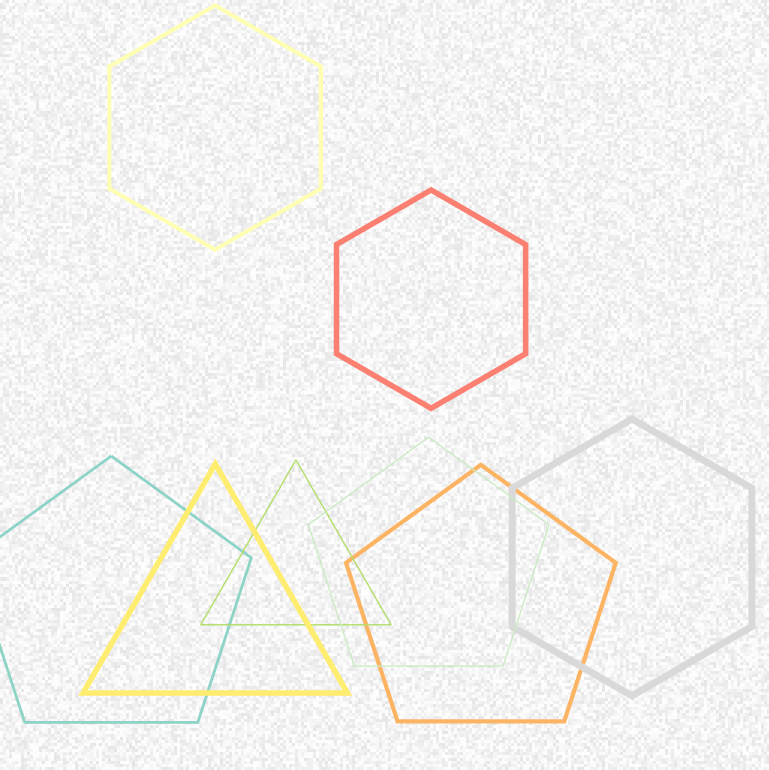[{"shape": "pentagon", "thickness": 1, "radius": 0.96, "center": [0.144, 0.217]}, {"shape": "hexagon", "thickness": 1.5, "radius": 0.79, "center": [0.279, 0.834]}, {"shape": "hexagon", "thickness": 2, "radius": 0.71, "center": [0.56, 0.612]}, {"shape": "pentagon", "thickness": 1.5, "radius": 0.92, "center": [0.625, 0.212]}, {"shape": "triangle", "thickness": 0.5, "radius": 0.71, "center": [0.384, 0.26]}, {"shape": "hexagon", "thickness": 2.5, "radius": 0.9, "center": [0.821, 0.276]}, {"shape": "pentagon", "thickness": 0.5, "radius": 0.82, "center": [0.557, 0.268]}, {"shape": "triangle", "thickness": 2, "radius": 0.99, "center": [0.28, 0.199]}]